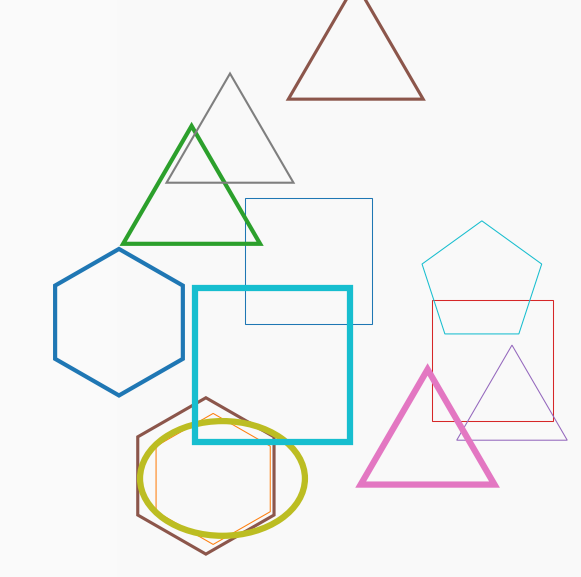[{"shape": "hexagon", "thickness": 2, "radius": 0.63, "center": [0.205, 0.441]}, {"shape": "square", "thickness": 0.5, "radius": 0.54, "center": [0.531, 0.547]}, {"shape": "hexagon", "thickness": 0.5, "radius": 0.57, "center": [0.367, 0.17]}, {"shape": "triangle", "thickness": 2, "radius": 0.68, "center": [0.33, 0.645]}, {"shape": "square", "thickness": 0.5, "radius": 0.52, "center": [0.848, 0.374]}, {"shape": "triangle", "thickness": 0.5, "radius": 0.55, "center": [0.881, 0.292]}, {"shape": "hexagon", "thickness": 1.5, "radius": 0.68, "center": [0.354, 0.175]}, {"shape": "triangle", "thickness": 1.5, "radius": 0.67, "center": [0.612, 0.894]}, {"shape": "triangle", "thickness": 3, "radius": 0.66, "center": [0.736, 0.227]}, {"shape": "triangle", "thickness": 1, "radius": 0.63, "center": [0.396, 0.746]}, {"shape": "oval", "thickness": 3, "radius": 0.71, "center": [0.383, 0.171]}, {"shape": "square", "thickness": 3, "radius": 0.66, "center": [0.469, 0.367]}, {"shape": "pentagon", "thickness": 0.5, "radius": 0.54, "center": [0.829, 0.508]}]